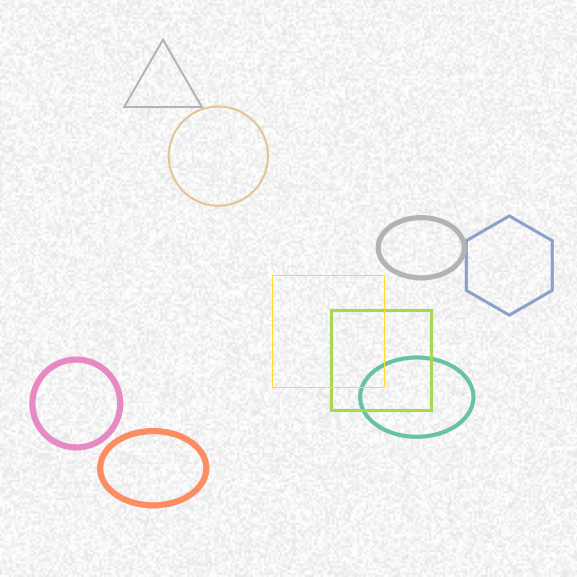[{"shape": "oval", "thickness": 2, "radius": 0.49, "center": [0.722, 0.311]}, {"shape": "oval", "thickness": 3, "radius": 0.46, "center": [0.265, 0.188]}, {"shape": "hexagon", "thickness": 1.5, "radius": 0.43, "center": [0.882, 0.539]}, {"shape": "circle", "thickness": 3, "radius": 0.38, "center": [0.132, 0.3]}, {"shape": "square", "thickness": 1.5, "radius": 0.43, "center": [0.66, 0.376]}, {"shape": "square", "thickness": 0.5, "radius": 0.49, "center": [0.568, 0.426]}, {"shape": "circle", "thickness": 1, "radius": 0.43, "center": [0.378, 0.729]}, {"shape": "triangle", "thickness": 1, "radius": 0.39, "center": [0.282, 0.853]}, {"shape": "oval", "thickness": 2.5, "radius": 0.37, "center": [0.729, 0.57]}]